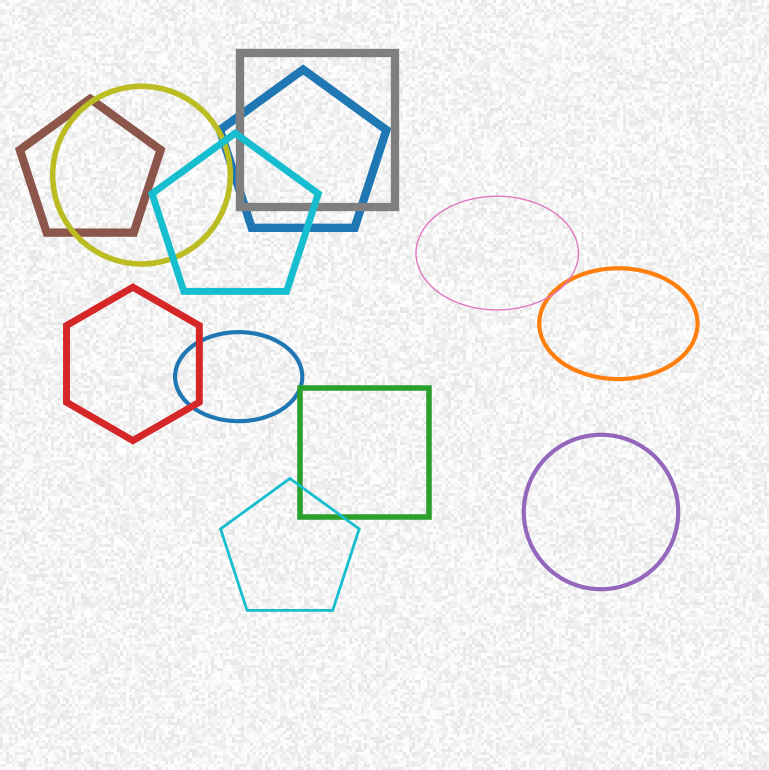[{"shape": "pentagon", "thickness": 3, "radius": 0.57, "center": [0.394, 0.796]}, {"shape": "oval", "thickness": 1.5, "radius": 0.41, "center": [0.31, 0.511]}, {"shape": "oval", "thickness": 1.5, "radius": 0.51, "center": [0.803, 0.58]}, {"shape": "square", "thickness": 2, "radius": 0.42, "center": [0.474, 0.412]}, {"shape": "hexagon", "thickness": 2.5, "radius": 0.5, "center": [0.173, 0.527]}, {"shape": "circle", "thickness": 1.5, "radius": 0.5, "center": [0.781, 0.335]}, {"shape": "pentagon", "thickness": 3, "radius": 0.48, "center": [0.117, 0.776]}, {"shape": "oval", "thickness": 0.5, "radius": 0.53, "center": [0.646, 0.671]}, {"shape": "square", "thickness": 3, "radius": 0.5, "center": [0.412, 0.831]}, {"shape": "circle", "thickness": 2, "radius": 0.58, "center": [0.184, 0.773]}, {"shape": "pentagon", "thickness": 2.5, "radius": 0.57, "center": [0.305, 0.713]}, {"shape": "pentagon", "thickness": 1, "radius": 0.47, "center": [0.376, 0.284]}]